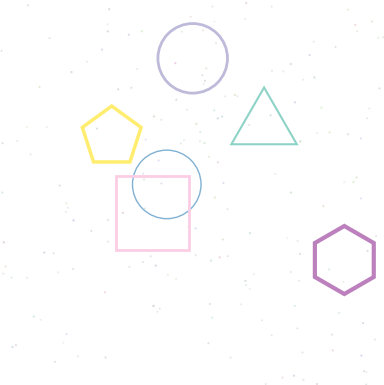[{"shape": "triangle", "thickness": 1.5, "radius": 0.49, "center": [0.686, 0.674]}, {"shape": "circle", "thickness": 2, "radius": 0.45, "center": [0.5, 0.848]}, {"shape": "circle", "thickness": 1, "radius": 0.45, "center": [0.433, 0.521]}, {"shape": "square", "thickness": 2, "radius": 0.48, "center": [0.396, 0.447]}, {"shape": "hexagon", "thickness": 3, "radius": 0.44, "center": [0.894, 0.325]}, {"shape": "pentagon", "thickness": 2.5, "radius": 0.4, "center": [0.29, 0.644]}]